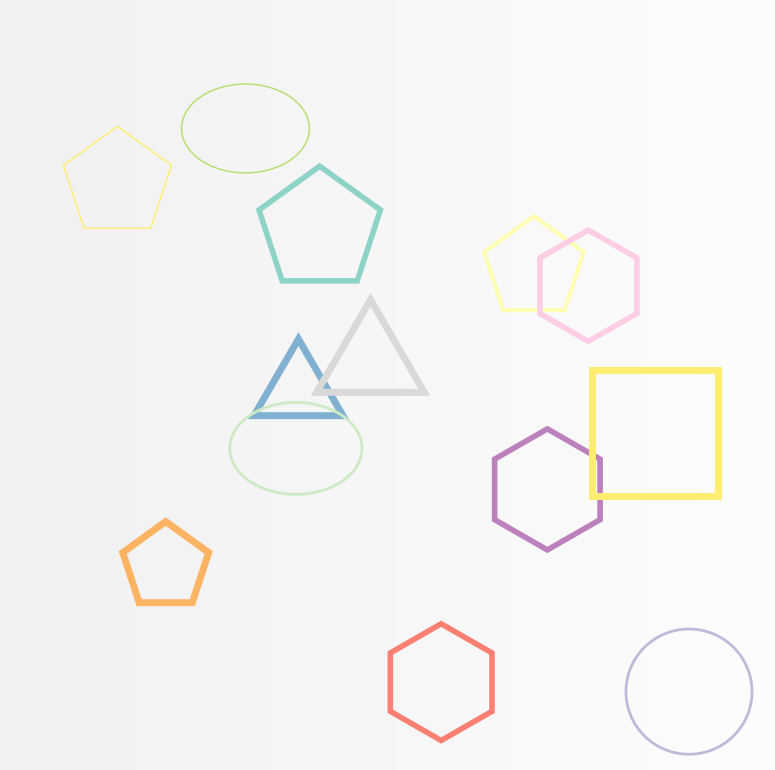[{"shape": "pentagon", "thickness": 2, "radius": 0.41, "center": [0.413, 0.702]}, {"shape": "pentagon", "thickness": 1.5, "radius": 0.34, "center": [0.689, 0.652]}, {"shape": "circle", "thickness": 1, "radius": 0.41, "center": [0.889, 0.102]}, {"shape": "hexagon", "thickness": 2, "radius": 0.38, "center": [0.569, 0.114]}, {"shape": "triangle", "thickness": 2.5, "radius": 0.33, "center": [0.385, 0.493]}, {"shape": "pentagon", "thickness": 2.5, "radius": 0.29, "center": [0.214, 0.264]}, {"shape": "oval", "thickness": 0.5, "radius": 0.41, "center": [0.317, 0.833]}, {"shape": "hexagon", "thickness": 2, "radius": 0.36, "center": [0.759, 0.629]}, {"shape": "triangle", "thickness": 2.5, "radius": 0.4, "center": [0.478, 0.531]}, {"shape": "hexagon", "thickness": 2, "radius": 0.39, "center": [0.706, 0.364]}, {"shape": "oval", "thickness": 1, "radius": 0.43, "center": [0.382, 0.418]}, {"shape": "pentagon", "thickness": 0.5, "radius": 0.37, "center": [0.152, 0.763]}, {"shape": "square", "thickness": 2.5, "radius": 0.41, "center": [0.845, 0.438]}]